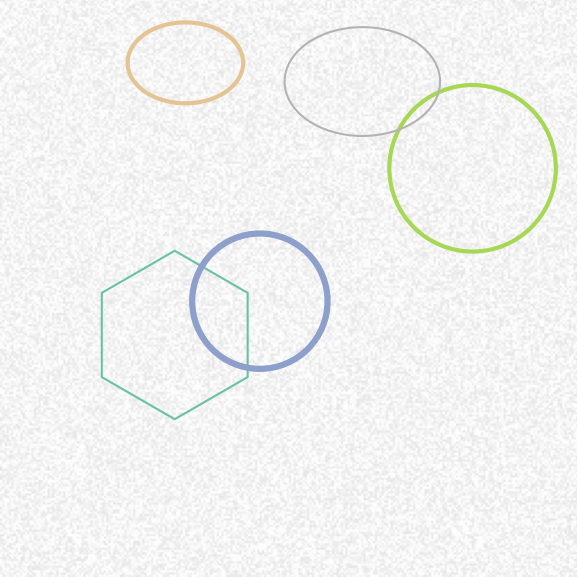[{"shape": "hexagon", "thickness": 1, "radius": 0.73, "center": [0.303, 0.419]}, {"shape": "circle", "thickness": 3, "radius": 0.59, "center": [0.45, 0.478]}, {"shape": "circle", "thickness": 2, "radius": 0.72, "center": [0.818, 0.708]}, {"shape": "oval", "thickness": 2, "radius": 0.5, "center": [0.321, 0.89]}, {"shape": "oval", "thickness": 1, "radius": 0.67, "center": [0.627, 0.858]}]